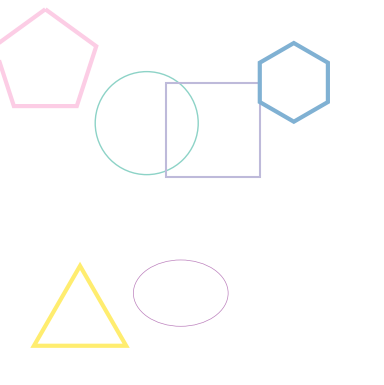[{"shape": "circle", "thickness": 1, "radius": 0.67, "center": [0.381, 0.68]}, {"shape": "square", "thickness": 1.5, "radius": 0.61, "center": [0.553, 0.663]}, {"shape": "hexagon", "thickness": 3, "radius": 0.51, "center": [0.763, 0.786]}, {"shape": "pentagon", "thickness": 3, "radius": 0.7, "center": [0.118, 0.837]}, {"shape": "oval", "thickness": 0.5, "radius": 0.62, "center": [0.47, 0.239]}, {"shape": "triangle", "thickness": 3, "radius": 0.69, "center": [0.208, 0.171]}]